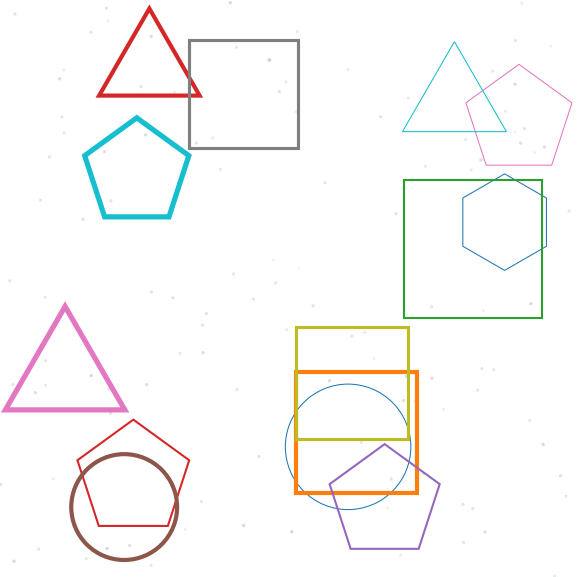[{"shape": "hexagon", "thickness": 0.5, "radius": 0.42, "center": [0.874, 0.614]}, {"shape": "circle", "thickness": 0.5, "radius": 0.54, "center": [0.603, 0.225]}, {"shape": "square", "thickness": 2, "radius": 0.52, "center": [0.617, 0.25]}, {"shape": "square", "thickness": 1, "radius": 0.6, "center": [0.82, 0.568]}, {"shape": "pentagon", "thickness": 1, "radius": 0.51, "center": [0.231, 0.171]}, {"shape": "triangle", "thickness": 2, "radius": 0.5, "center": [0.259, 0.884]}, {"shape": "pentagon", "thickness": 1, "radius": 0.5, "center": [0.666, 0.13]}, {"shape": "circle", "thickness": 2, "radius": 0.46, "center": [0.215, 0.121]}, {"shape": "triangle", "thickness": 2.5, "radius": 0.6, "center": [0.113, 0.349]}, {"shape": "pentagon", "thickness": 0.5, "radius": 0.48, "center": [0.899, 0.791]}, {"shape": "square", "thickness": 1.5, "radius": 0.47, "center": [0.421, 0.836]}, {"shape": "square", "thickness": 1.5, "radius": 0.48, "center": [0.609, 0.336]}, {"shape": "pentagon", "thickness": 2.5, "radius": 0.47, "center": [0.237, 0.7]}, {"shape": "triangle", "thickness": 0.5, "radius": 0.52, "center": [0.787, 0.823]}]